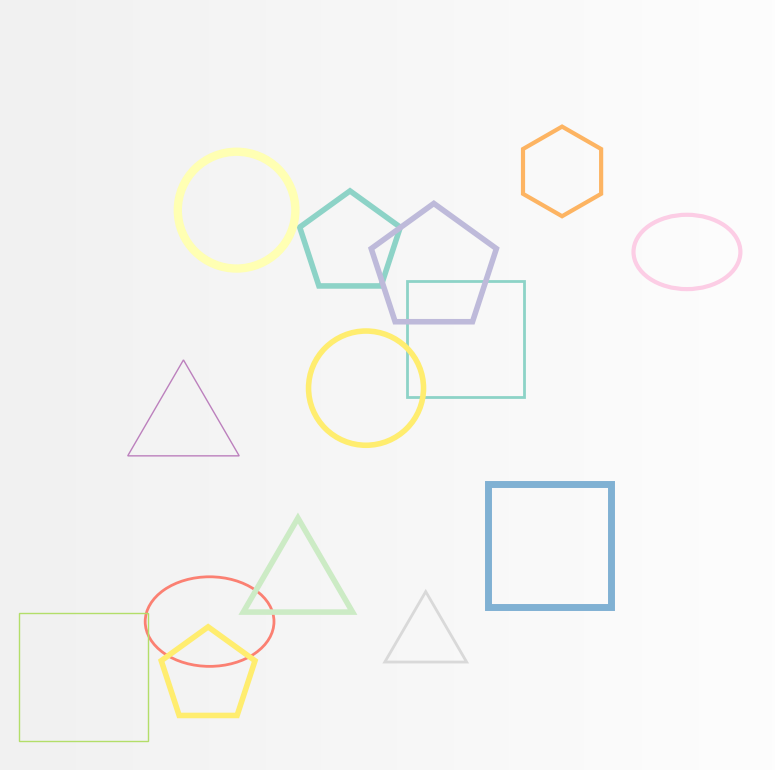[{"shape": "pentagon", "thickness": 2, "radius": 0.34, "center": [0.452, 0.684]}, {"shape": "square", "thickness": 1, "radius": 0.38, "center": [0.601, 0.56]}, {"shape": "circle", "thickness": 3, "radius": 0.38, "center": [0.305, 0.727]}, {"shape": "pentagon", "thickness": 2, "radius": 0.42, "center": [0.56, 0.651]}, {"shape": "oval", "thickness": 1, "radius": 0.42, "center": [0.27, 0.193]}, {"shape": "square", "thickness": 2.5, "radius": 0.4, "center": [0.709, 0.291]}, {"shape": "hexagon", "thickness": 1.5, "radius": 0.29, "center": [0.725, 0.777]}, {"shape": "square", "thickness": 0.5, "radius": 0.42, "center": [0.108, 0.121]}, {"shape": "oval", "thickness": 1.5, "radius": 0.34, "center": [0.886, 0.673]}, {"shape": "triangle", "thickness": 1, "radius": 0.3, "center": [0.549, 0.171]}, {"shape": "triangle", "thickness": 0.5, "radius": 0.42, "center": [0.237, 0.45]}, {"shape": "triangle", "thickness": 2, "radius": 0.41, "center": [0.384, 0.246]}, {"shape": "pentagon", "thickness": 2, "radius": 0.32, "center": [0.269, 0.122]}, {"shape": "circle", "thickness": 2, "radius": 0.37, "center": [0.472, 0.496]}]